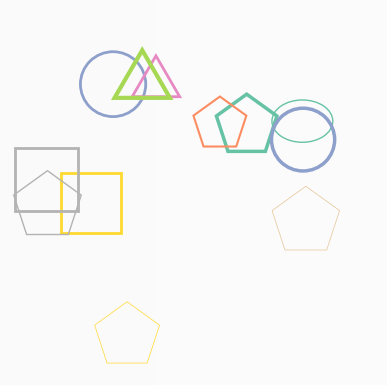[{"shape": "pentagon", "thickness": 2.5, "radius": 0.41, "center": [0.637, 0.673]}, {"shape": "oval", "thickness": 1, "radius": 0.39, "center": [0.78, 0.685]}, {"shape": "pentagon", "thickness": 1.5, "radius": 0.36, "center": [0.567, 0.677]}, {"shape": "circle", "thickness": 2.5, "radius": 0.41, "center": [0.782, 0.637]}, {"shape": "circle", "thickness": 2, "radius": 0.42, "center": [0.292, 0.781]}, {"shape": "triangle", "thickness": 2, "radius": 0.35, "center": [0.402, 0.784]}, {"shape": "triangle", "thickness": 3, "radius": 0.41, "center": [0.367, 0.787]}, {"shape": "pentagon", "thickness": 0.5, "radius": 0.44, "center": [0.328, 0.128]}, {"shape": "square", "thickness": 2, "radius": 0.39, "center": [0.234, 0.471]}, {"shape": "pentagon", "thickness": 0.5, "radius": 0.46, "center": [0.789, 0.425]}, {"shape": "pentagon", "thickness": 1, "radius": 0.46, "center": [0.122, 0.465]}, {"shape": "square", "thickness": 2, "radius": 0.41, "center": [0.12, 0.533]}]